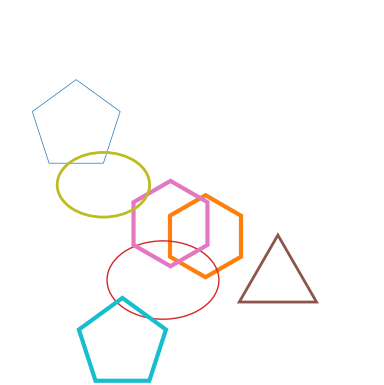[{"shape": "pentagon", "thickness": 0.5, "radius": 0.6, "center": [0.198, 0.673]}, {"shape": "hexagon", "thickness": 3, "radius": 0.53, "center": [0.534, 0.386]}, {"shape": "oval", "thickness": 1, "radius": 0.73, "center": [0.423, 0.273]}, {"shape": "triangle", "thickness": 2, "radius": 0.58, "center": [0.722, 0.273]}, {"shape": "hexagon", "thickness": 3, "radius": 0.55, "center": [0.443, 0.419]}, {"shape": "oval", "thickness": 2, "radius": 0.6, "center": [0.269, 0.52]}, {"shape": "pentagon", "thickness": 3, "radius": 0.59, "center": [0.318, 0.107]}]